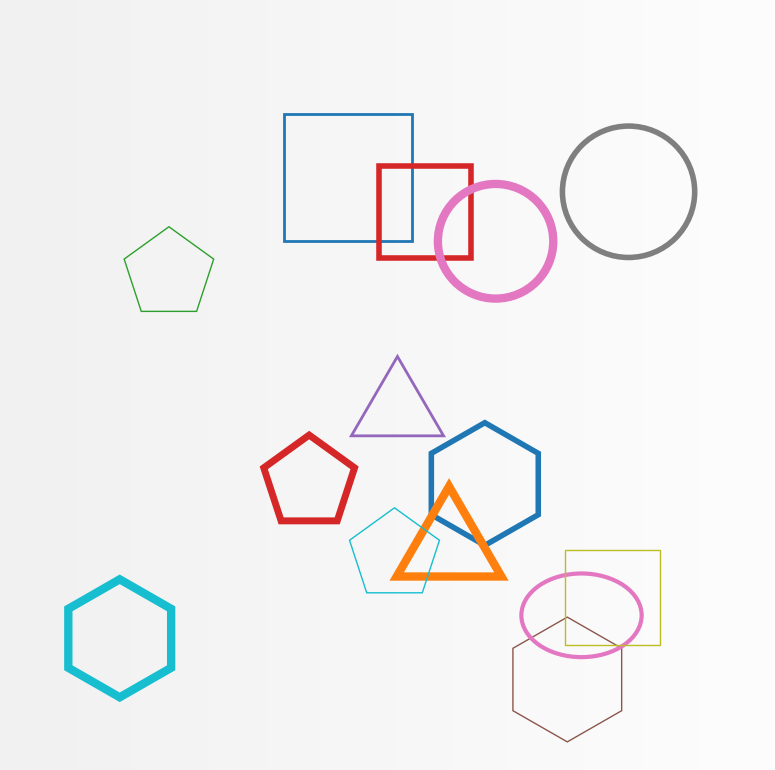[{"shape": "hexagon", "thickness": 2, "radius": 0.4, "center": [0.626, 0.371]}, {"shape": "square", "thickness": 1, "radius": 0.41, "center": [0.449, 0.77]}, {"shape": "triangle", "thickness": 3, "radius": 0.39, "center": [0.579, 0.29]}, {"shape": "pentagon", "thickness": 0.5, "radius": 0.3, "center": [0.218, 0.645]}, {"shape": "pentagon", "thickness": 2.5, "radius": 0.31, "center": [0.399, 0.373]}, {"shape": "square", "thickness": 2, "radius": 0.3, "center": [0.548, 0.724]}, {"shape": "triangle", "thickness": 1, "radius": 0.34, "center": [0.513, 0.468]}, {"shape": "hexagon", "thickness": 0.5, "radius": 0.41, "center": [0.732, 0.118]}, {"shape": "circle", "thickness": 3, "radius": 0.37, "center": [0.639, 0.687]}, {"shape": "oval", "thickness": 1.5, "radius": 0.39, "center": [0.75, 0.201]}, {"shape": "circle", "thickness": 2, "radius": 0.43, "center": [0.811, 0.751]}, {"shape": "square", "thickness": 0.5, "radius": 0.31, "center": [0.79, 0.224]}, {"shape": "hexagon", "thickness": 3, "radius": 0.38, "center": [0.154, 0.171]}, {"shape": "pentagon", "thickness": 0.5, "radius": 0.31, "center": [0.509, 0.279]}]